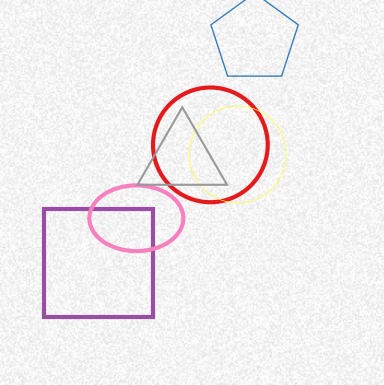[{"shape": "circle", "thickness": 3, "radius": 0.74, "center": [0.546, 0.624]}, {"shape": "pentagon", "thickness": 1, "radius": 0.6, "center": [0.661, 0.899]}, {"shape": "square", "thickness": 3, "radius": 0.7, "center": [0.255, 0.318]}, {"shape": "circle", "thickness": 0.5, "radius": 0.63, "center": [0.617, 0.599]}, {"shape": "oval", "thickness": 3, "radius": 0.61, "center": [0.354, 0.433]}, {"shape": "triangle", "thickness": 1.5, "radius": 0.67, "center": [0.473, 0.587]}]